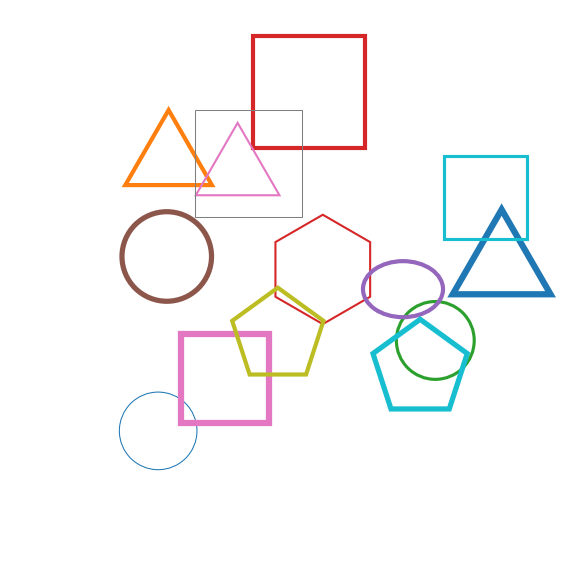[{"shape": "triangle", "thickness": 3, "radius": 0.49, "center": [0.869, 0.538]}, {"shape": "circle", "thickness": 0.5, "radius": 0.34, "center": [0.274, 0.253]}, {"shape": "triangle", "thickness": 2, "radius": 0.43, "center": [0.292, 0.722]}, {"shape": "circle", "thickness": 1.5, "radius": 0.34, "center": [0.754, 0.41]}, {"shape": "hexagon", "thickness": 1, "radius": 0.47, "center": [0.559, 0.533]}, {"shape": "square", "thickness": 2, "radius": 0.48, "center": [0.535, 0.839]}, {"shape": "oval", "thickness": 2, "radius": 0.35, "center": [0.698, 0.498]}, {"shape": "circle", "thickness": 2.5, "radius": 0.39, "center": [0.289, 0.555]}, {"shape": "triangle", "thickness": 1, "radius": 0.42, "center": [0.411, 0.703]}, {"shape": "square", "thickness": 3, "radius": 0.38, "center": [0.389, 0.344]}, {"shape": "square", "thickness": 0.5, "radius": 0.46, "center": [0.431, 0.716]}, {"shape": "pentagon", "thickness": 2, "radius": 0.42, "center": [0.481, 0.418]}, {"shape": "pentagon", "thickness": 2.5, "radius": 0.43, "center": [0.728, 0.36]}, {"shape": "square", "thickness": 1.5, "radius": 0.36, "center": [0.841, 0.658]}]